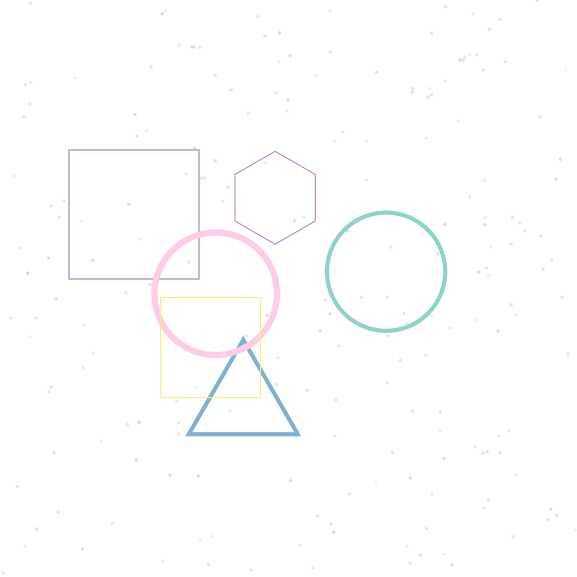[{"shape": "circle", "thickness": 2, "radius": 0.51, "center": [0.669, 0.529]}, {"shape": "square", "thickness": 1, "radius": 0.56, "center": [0.232, 0.628]}, {"shape": "triangle", "thickness": 2, "radius": 0.54, "center": [0.421, 0.302]}, {"shape": "circle", "thickness": 3, "radius": 0.53, "center": [0.374, 0.49]}, {"shape": "hexagon", "thickness": 0.5, "radius": 0.4, "center": [0.476, 0.657]}, {"shape": "square", "thickness": 0.5, "radius": 0.43, "center": [0.364, 0.399]}]